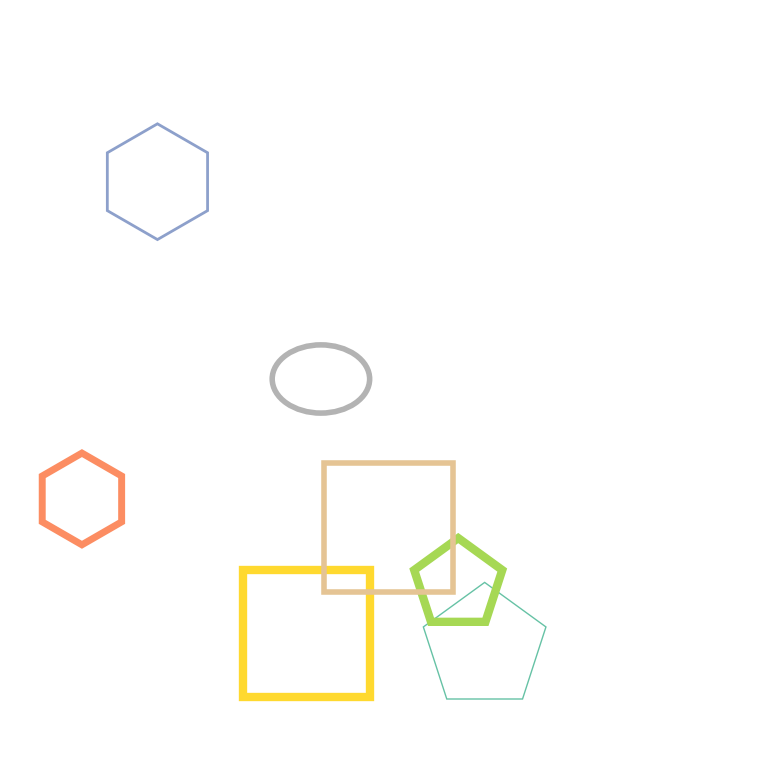[{"shape": "pentagon", "thickness": 0.5, "radius": 0.42, "center": [0.629, 0.16]}, {"shape": "hexagon", "thickness": 2.5, "radius": 0.3, "center": [0.106, 0.352]}, {"shape": "hexagon", "thickness": 1, "radius": 0.38, "center": [0.204, 0.764]}, {"shape": "pentagon", "thickness": 3, "radius": 0.3, "center": [0.595, 0.241]}, {"shape": "square", "thickness": 3, "radius": 0.41, "center": [0.398, 0.177]}, {"shape": "square", "thickness": 2, "radius": 0.42, "center": [0.505, 0.315]}, {"shape": "oval", "thickness": 2, "radius": 0.32, "center": [0.417, 0.508]}]